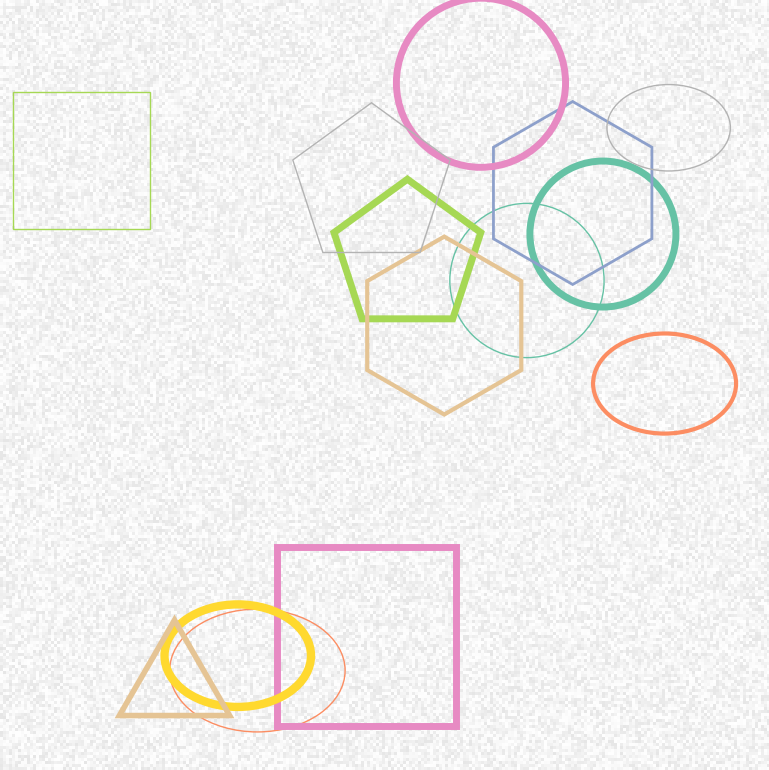[{"shape": "circle", "thickness": 2.5, "radius": 0.47, "center": [0.783, 0.696]}, {"shape": "circle", "thickness": 0.5, "radius": 0.5, "center": [0.684, 0.636]}, {"shape": "oval", "thickness": 0.5, "radius": 0.57, "center": [0.334, 0.129]}, {"shape": "oval", "thickness": 1.5, "radius": 0.46, "center": [0.863, 0.502]}, {"shape": "hexagon", "thickness": 1, "radius": 0.59, "center": [0.744, 0.749]}, {"shape": "square", "thickness": 2.5, "radius": 0.58, "center": [0.476, 0.173]}, {"shape": "circle", "thickness": 2.5, "radius": 0.55, "center": [0.625, 0.893]}, {"shape": "square", "thickness": 0.5, "radius": 0.44, "center": [0.105, 0.792]}, {"shape": "pentagon", "thickness": 2.5, "radius": 0.5, "center": [0.529, 0.667]}, {"shape": "oval", "thickness": 3, "radius": 0.48, "center": [0.309, 0.148]}, {"shape": "hexagon", "thickness": 1.5, "radius": 0.58, "center": [0.577, 0.577]}, {"shape": "triangle", "thickness": 2, "radius": 0.41, "center": [0.227, 0.112]}, {"shape": "pentagon", "thickness": 0.5, "radius": 0.54, "center": [0.482, 0.759]}, {"shape": "oval", "thickness": 0.5, "radius": 0.4, "center": [0.868, 0.834]}]